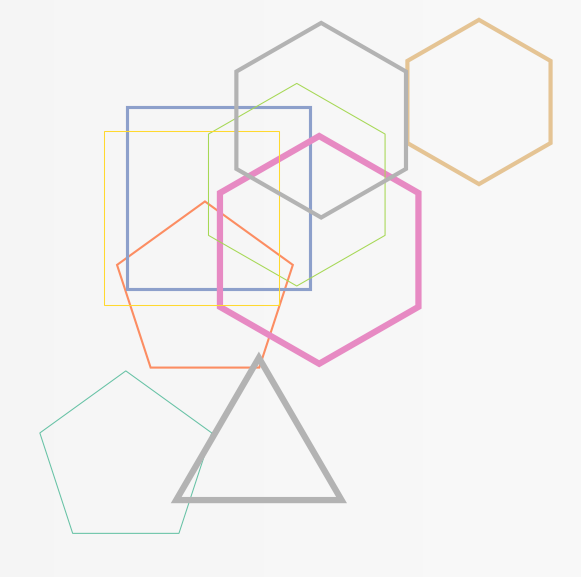[{"shape": "pentagon", "thickness": 0.5, "radius": 0.78, "center": [0.216, 0.201]}, {"shape": "pentagon", "thickness": 1, "radius": 0.8, "center": [0.353, 0.491]}, {"shape": "square", "thickness": 1.5, "radius": 0.79, "center": [0.376, 0.656]}, {"shape": "hexagon", "thickness": 3, "radius": 0.99, "center": [0.549, 0.566]}, {"shape": "hexagon", "thickness": 0.5, "radius": 0.88, "center": [0.511, 0.679]}, {"shape": "square", "thickness": 0.5, "radius": 0.75, "center": [0.329, 0.621]}, {"shape": "hexagon", "thickness": 2, "radius": 0.71, "center": [0.824, 0.823]}, {"shape": "hexagon", "thickness": 2, "radius": 0.84, "center": [0.553, 0.791]}, {"shape": "triangle", "thickness": 3, "radius": 0.82, "center": [0.445, 0.215]}]